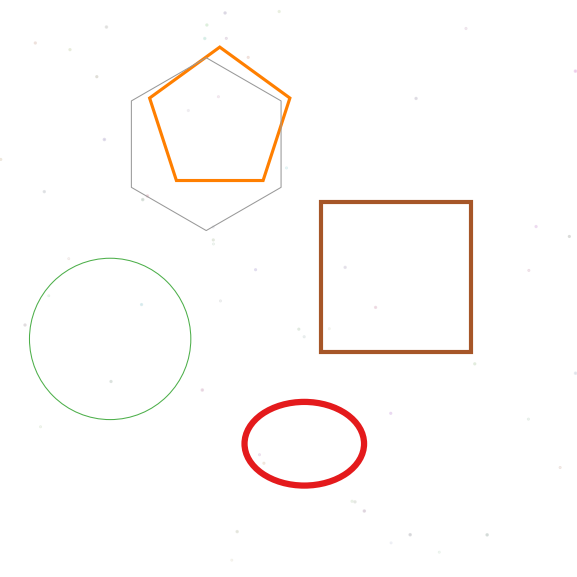[{"shape": "oval", "thickness": 3, "radius": 0.52, "center": [0.527, 0.231]}, {"shape": "circle", "thickness": 0.5, "radius": 0.7, "center": [0.191, 0.412]}, {"shape": "pentagon", "thickness": 1.5, "radius": 0.64, "center": [0.381, 0.79]}, {"shape": "square", "thickness": 2, "radius": 0.65, "center": [0.686, 0.519]}, {"shape": "hexagon", "thickness": 0.5, "radius": 0.75, "center": [0.357, 0.75]}]